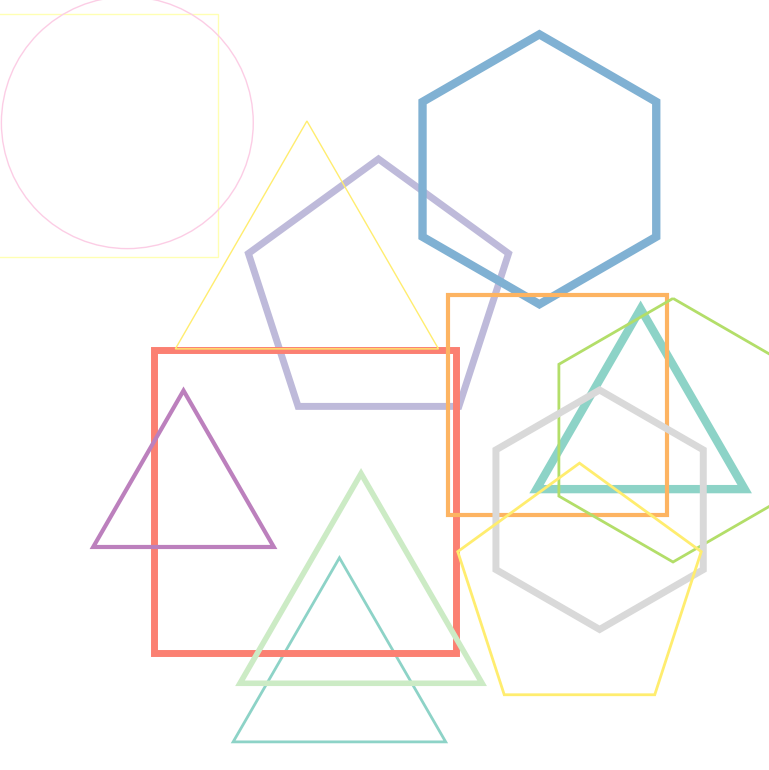[{"shape": "triangle", "thickness": 3, "radius": 0.78, "center": [0.832, 0.443]}, {"shape": "triangle", "thickness": 1, "radius": 0.8, "center": [0.441, 0.116]}, {"shape": "square", "thickness": 0.5, "radius": 0.79, "center": [0.126, 0.824]}, {"shape": "pentagon", "thickness": 2.5, "radius": 0.89, "center": [0.492, 0.616]}, {"shape": "square", "thickness": 2.5, "radius": 0.98, "center": [0.396, 0.349]}, {"shape": "hexagon", "thickness": 3, "radius": 0.88, "center": [0.701, 0.78]}, {"shape": "square", "thickness": 1.5, "radius": 0.71, "center": [0.724, 0.474]}, {"shape": "hexagon", "thickness": 1, "radius": 0.86, "center": [0.874, 0.441]}, {"shape": "circle", "thickness": 0.5, "radius": 0.82, "center": [0.165, 0.841]}, {"shape": "hexagon", "thickness": 2.5, "radius": 0.78, "center": [0.779, 0.338]}, {"shape": "triangle", "thickness": 1.5, "radius": 0.68, "center": [0.238, 0.357]}, {"shape": "triangle", "thickness": 2, "radius": 0.91, "center": [0.469, 0.203]}, {"shape": "triangle", "thickness": 0.5, "radius": 0.99, "center": [0.399, 0.646]}, {"shape": "pentagon", "thickness": 1, "radius": 0.83, "center": [0.753, 0.232]}]